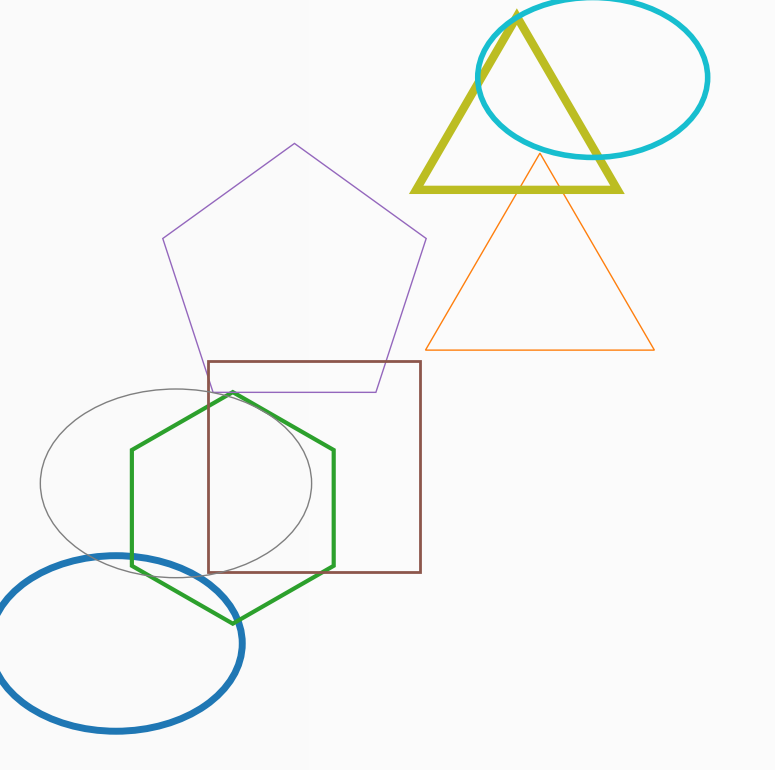[{"shape": "oval", "thickness": 2.5, "radius": 0.81, "center": [0.15, 0.164]}, {"shape": "triangle", "thickness": 0.5, "radius": 0.85, "center": [0.697, 0.631]}, {"shape": "hexagon", "thickness": 1.5, "radius": 0.75, "center": [0.3, 0.34]}, {"shape": "pentagon", "thickness": 0.5, "radius": 0.89, "center": [0.38, 0.635]}, {"shape": "square", "thickness": 1, "radius": 0.69, "center": [0.405, 0.394]}, {"shape": "oval", "thickness": 0.5, "radius": 0.88, "center": [0.227, 0.372]}, {"shape": "triangle", "thickness": 3, "radius": 0.75, "center": [0.667, 0.828]}, {"shape": "oval", "thickness": 2, "radius": 0.74, "center": [0.765, 0.899]}]